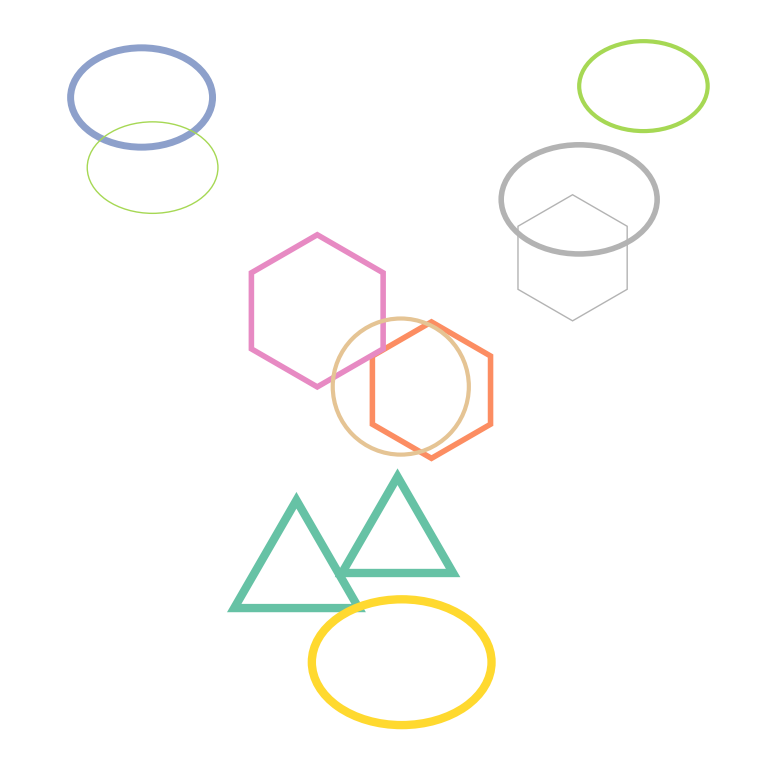[{"shape": "triangle", "thickness": 3, "radius": 0.47, "center": [0.385, 0.257]}, {"shape": "triangle", "thickness": 3, "radius": 0.42, "center": [0.516, 0.298]}, {"shape": "hexagon", "thickness": 2, "radius": 0.44, "center": [0.56, 0.493]}, {"shape": "oval", "thickness": 2.5, "radius": 0.46, "center": [0.184, 0.873]}, {"shape": "hexagon", "thickness": 2, "radius": 0.49, "center": [0.412, 0.596]}, {"shape": "oval", "thickness": 1.5, "radius": 0.42, "center": [0.836, 0.888]}, {"shape": "oval", "thickness": 0.5, "radius": 0.42, "center": [0.198, 0.782]}, {"shape": "oval", "thickness": 3, "radius": 0.58, "center": [0.522, 0.14]}, {"shape": "circle", "thickness": 1.5, "radius": 0.44, "center": [0.521, 0.498]}, {"shape": "hexagon", "thickness": 0.5, "radius": 0.41, "center": [0.744, 0.665]}, {"shape": "oval", "thickness": 2, "radius": 0.51, "center": [0.752, 0.741]}]